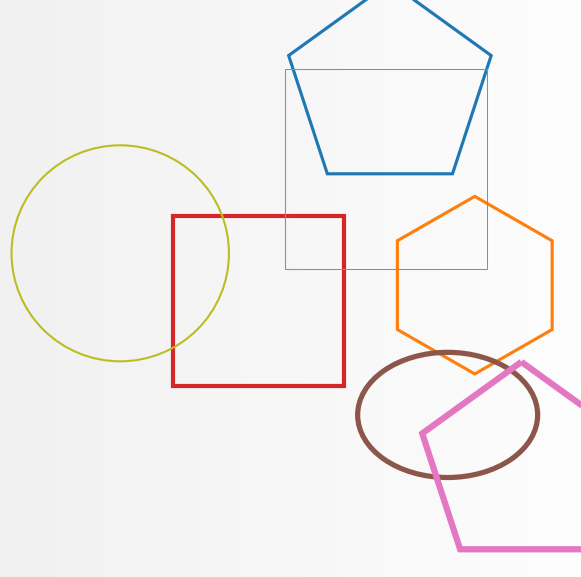[{"shape": "pentagon", "thickness": 1.5, "radius": 0.92, "center": [0.671, 0.846]}, {"shape": "hexagon", "thickness": 1.5, "radius": 0.77, "center": [0.817, 0.505]}, {"shape": "square", "thickness": 2, "radius": 0.73, "center": [0.444, 0.478]}, {"shape": "oval", "thickness": 2.5, "radius": 0.77, "center": [0.77, 0.281]}, {"shape": "pentagon", "thickness": 3, "radius": 0.9, "center": [0.897, 0.193]}, {"shape": "circle", "thickness": 1, "radius": 0.94, "center": [0.207, 0.56]}, {"shape": "square", "thickness": 0.5, "radius": 0.87, "center": [0.664, 0.707]}]